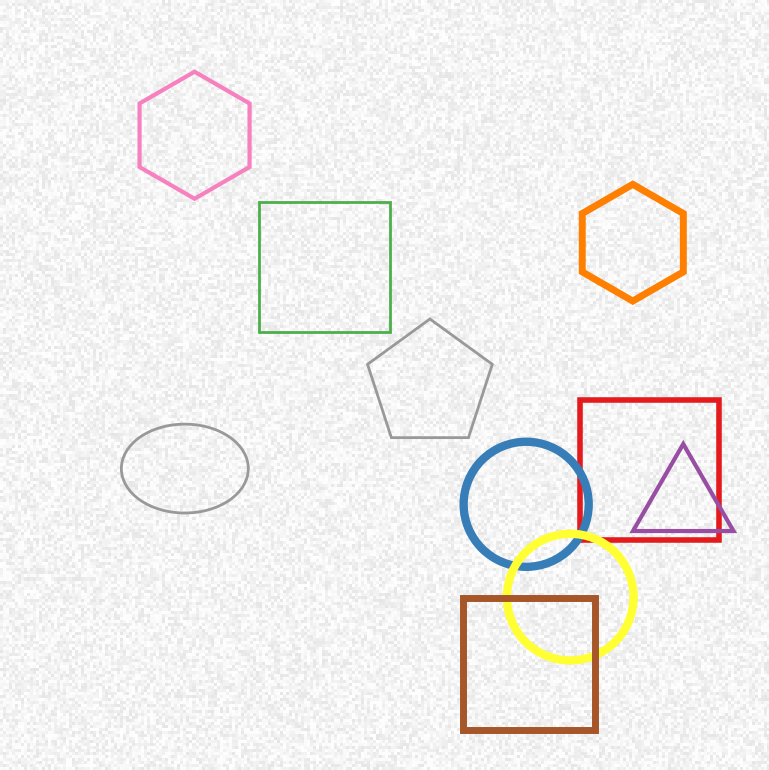[{"shape": "square", "thickness": 2, "radius": 0.45, "center": [0.843, 0.39]}, {"shape": "circle", "thickness": 3, "radius": 0.41, "center": [0.683, 0.345]}, {"shape": "square", "thickness": 1, "radius": 0.42, "center": [0.421, 0.653]}, {"shape": "triangle", "thickness": 1.5, "radius": 0.38, "center": [0.887, 0.348]}, {"shape": "hexagon", "thickness": 2.5, "radius": 0.38, "center": [0.822, 0.685]}, {"shape": "circle", "thickness": 3, "radius": 0.41, "center": [0.741, 0.225]}, {"shape": "square", "thickness": 2.5, "radius": 0.43, "center": [0.687, 0.138]}, {"shape": "hexagon", "thickness": 1.5, "radius": 0.41, "center": [0.253, 0.824]}, {"shape": "pentagon", "thickness": 1, "radius": 0.43, "center": [0.558, 0.501]}, {"shape": "oval", "thickness": 1, "radius": 0.41, "center": [0.24, 0.391]}]